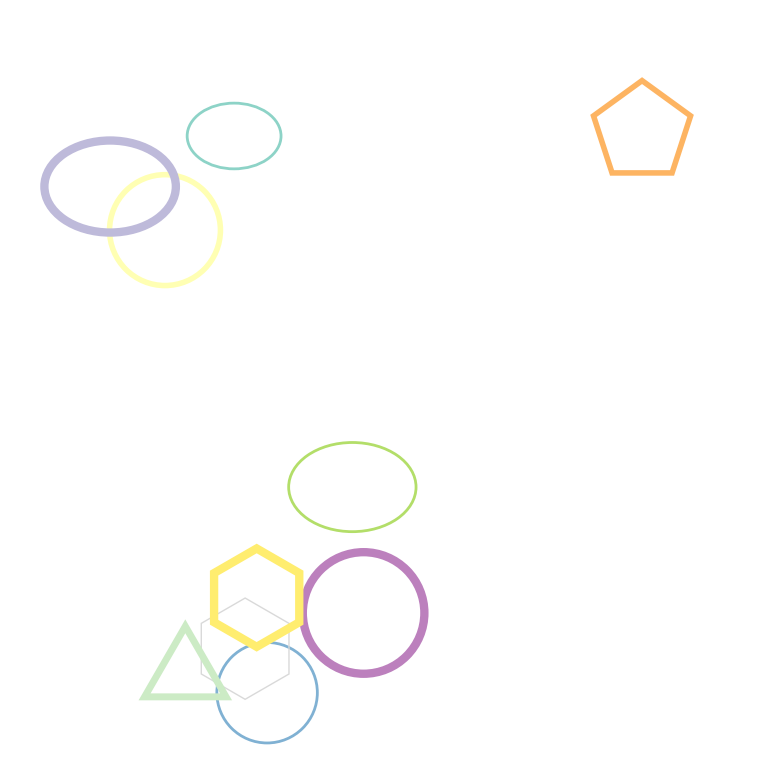[{"shape": "oval", "thickness": 1, "radius": 0.3, "center": [0.304, 0.823]}, {"shape": "circle", "thickness": 2, "radius": 0.36, "center": [0.214, 0.701]}, {"shape": "oval", "thickness": 3, "radius": 0.43, "center": [0.143, 0.758]}, {"shape": "circle", "thickness": 1, "radius": 0.33, "center": [0.347, 0.1]}, {"shape": "pentagon", "thickness": 2, "radius": 0.33, "center": [0.834, 0.829]}, {"shape": "oval", "thickness": 1, "radius": 0.41, "center": [0.458, 0.367]}, {"shape": "hexagon", "thickness": 0.5, "radius": 0.33, "center": [0.318, 0.158]}, {"shape": "circle", "thickness": 3, "radius": 0.39, "center": [0.472, 0.204]}, {"shape": "triangle", "thickness": 2.5, "radius": 0.31, "center": [0.241, 0.126]}, {"shape": "hexagon", "thickness": 3, "radius": 0.32, "center": [0.333, 0.224]}]